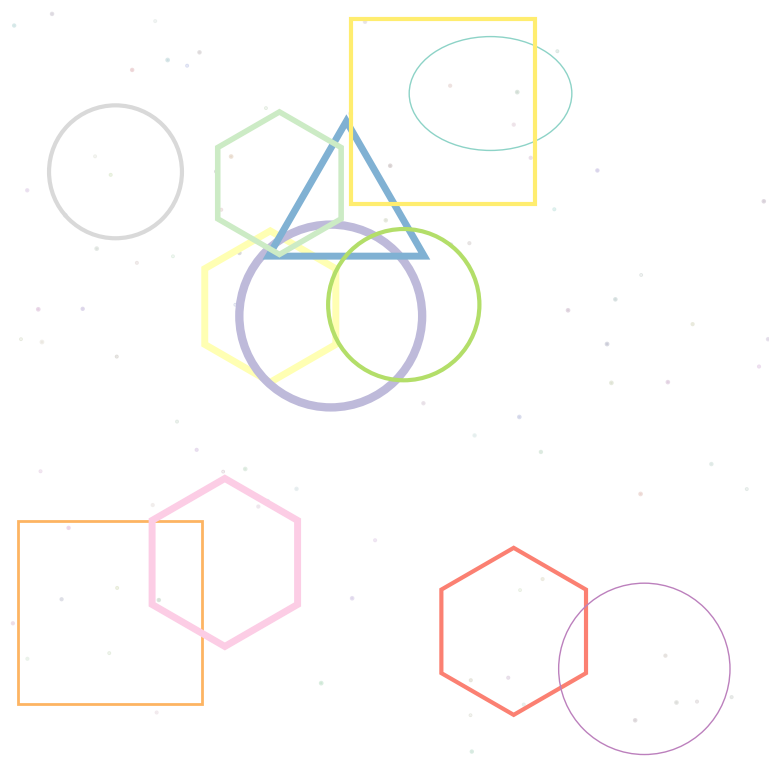[{"shape": "oval", "thickness": 0.5, "radius": 0.53, "center": [0.637, 0.879]}, {"shape": "hexagon", "thickness": 2.5, "radius": 0.49, "center": [0.351, 0.602]}, {"shape": "circle", "thickness": 3, "radius": 0.59, "center": [0.43, 0.59]}, {"shape": "hexagon", "thickness": 1.5, "radius": 0.54, "center": [0.667, 0.18]}, {"shape": "triangle", "thickness": 2.5, "radius": 0.58, "center": [0.45, 0.726]}, {"shape": "square", "thickness": 1, "radius": 0.6, "center": [0.143, 0.204]}, {"shape": "circle", "thickness": 1.5, "radius": 0.49, "center": [0.524, 0.604]}, {"shape": "hexagon", "thickness": 2.5, "radius": 0.55, "center": [0.292, 0.27]}, {"shape": "circle", "thickness": 1.5, "radius": 0.43, "center": [0.15, 0.777]}, {"shape": "circle", "thickness": 0.5, "radius": 0.56, "center": [0.837, 0.131]}, {"shape": "hexagon", "thickness": 2, "radius": 0.46, "center": [0.363, 0.762]}, {"shape": "square", "thickness": 1.5, "radius": 0.6, "center": [0.576, 0.855]}]